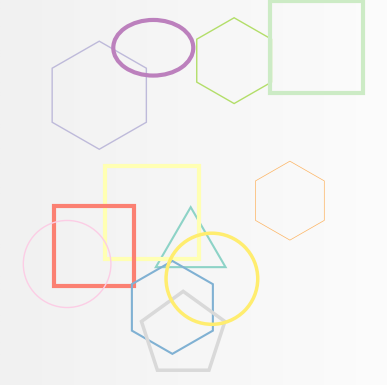[{"shape": "triangle", "thickness": 1.5, "radius": 0.52, "center": [0.492, 0.358]}, {"shape": "square", "thickness": 3, "radius": 0.61, "center": [0.392, 0.448]}, {"shape": "hexagon", "thickness": 1, "radius": 0.7, "center": [0.256, 0.753]}, {"shape": "square", "thickness": 3, "radius": 0.52, "center": [0.243, 0.36]}, {"shape": "hexagon", "thickness": 1.5, "radius": 0.6, "center": [0.445, 0.202]}, {"shape": "hexagon", "thickness": 0.5, "radius": 0.51, "center": [0.748, 0.479]}, {"shape": "hexagon", "thickness": 1, "radius": 0.56, "center": [0.604, 0.842]}, {"shape": "circle", "thickness": 1, "radius": 0.57, "center": [0.173, 0.314]}, {"shape": "pentagon", "thickness": 2.5, "radius": 0.57, "center": [0.473, 0.13]}, {"shape": "oval", "thickness": 3, "radius": 0.52, "center": [0.396, 0.876]}, {"shape": "square", "thickness": 3, "radius": 0.6, "center": [0.816, 0.878]}, {"shape": "circle", "thickness": 2.5, "radius": 0.59, "center": [0.547, 0.276]}]